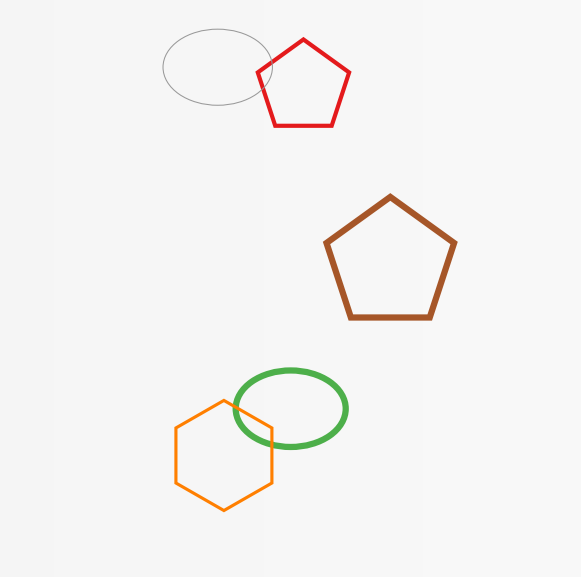[{"shape": "pentagon", "thickness": 2, "radius": 0.41, "center": [0.522, 0.848]}, {"shape": "oval", "thickness": 3, "radius": 0.47, "center": [0.5, 0.291]}, {"shape": "hexagon", "thickness": 1.5, "radius": 0.48, "center": [0.385, 0.21]}, {"shape": "pentagon", "thickness": 3, "radius": 0.58, "center": [0.672, 0.543]}, {"shape": "oval", "thickness": 0.5, "radius": 0.47, "center": [0.375, 0.883]}]